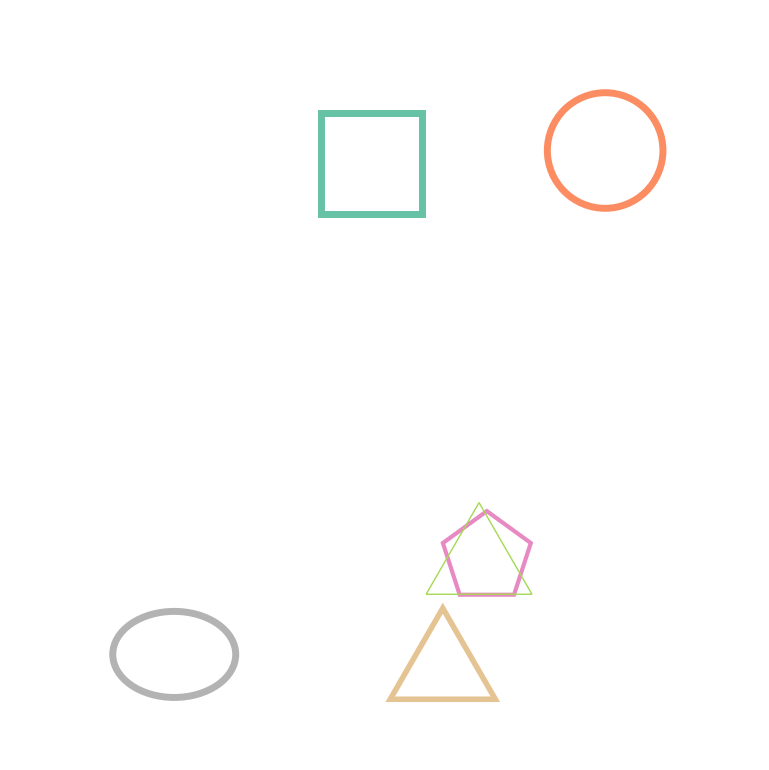[{"shape": "square", "thickness": 2.5, "radius": 0.33, "center": [0.483, 0.787]}, {"shape": "circle", "thickness": 2.5, "radius": 0.38, "center": [0.786, 0.805]}, {"shape": "pentagon", "thickness": 1.5, "radius": 0.3, "center": [0.632, 0.276]}, {"shape": "triangle", "thickness": 0.5, "radius": 0.4, "center": [0.622, 0.268]}, {"shape": "triangle", "thickness": 2, "radius": 0.39, "center": [0.575, 0.131]}, {"shape": "oval", "thickness": 2.5, "radius": 0.4, "center": [0.226, 0.15]}]